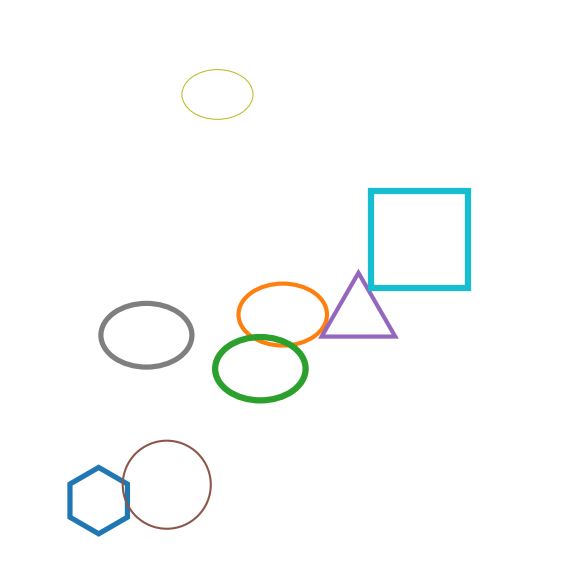[{"shape": "hexagon", "thickness": 2.5, "radius": 0.29, "center": [0.171, 0.132]}, {"shape": "oval", "thickness": 2, "radius": 0.38, "center": [0.49, 0.454]}, {"shape": "oval", "thickness": 3, "radius": 0.39, "center": [0.451, 0.361]}, {"shape": "triangle", "thickness": 2, "radius": 0.37, "center": [0.621, 0.453]}, {"shape": "circle", "thickness": 1, "radius": 0.38, "center": [0.289, 0.16]}, {"shape": "oval", "thickness": 2.5, "radius": 0.39, "center": [0.254, 0.419]}, {"shape": "oval", "thickness": 0.5, "radius": 0.31, "center": [0.377, 0.836]}, {"shape": "square", "thickness": 3, "radius": 0.42, "center": [0.726, 0.584]}]